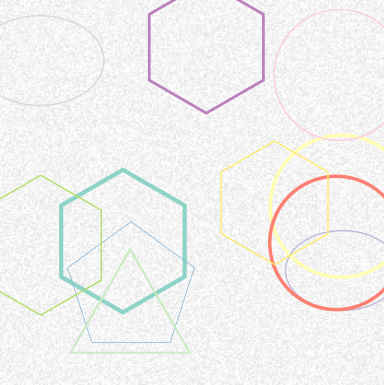[{"shape": "hexagon", "thickness": 3, "radius": 0.93, "center": [0.319, 0.374]}, {"shape": "circle", "thickness": 2.5, "radius": 0.92, "center": [0.886, 0.464]}, {"shape": "oval", "thickness": 1, "radius": 0.74, "center": [0.89, 0.297]}, {"shape": "circle", "thickness": 2.5, "radius": 0.87, "center": [0.874, 0.369]}, {"shape": "pentagon", "thickness": 0.5, "radius": 0.87, "center": [0.34, 0.251]}, {"shape": "hexagon", "thickness": 1, "radius": 0.91, "center": [0.106, 0.363]}, {"shape": "circle", "thickness": 1, "radius": 0.85, "center": [0.882, 0.805]}, {"shape": "oval", "thickness": 1, "radius": 0.83, "center": [0.103, 0.843]}, {"shape": "hexagon", "thickness": 2, "radius": 0.86, "center": [0.536, 0.877]}, {"shape": "triangle", "thickness": 1.5, "radius": 0.89, "center": [0.338, 0.173]}, {"shape": "hexagon", "thickness": 1, "radius": 0.8, "center": [0.713, 0.473]}]